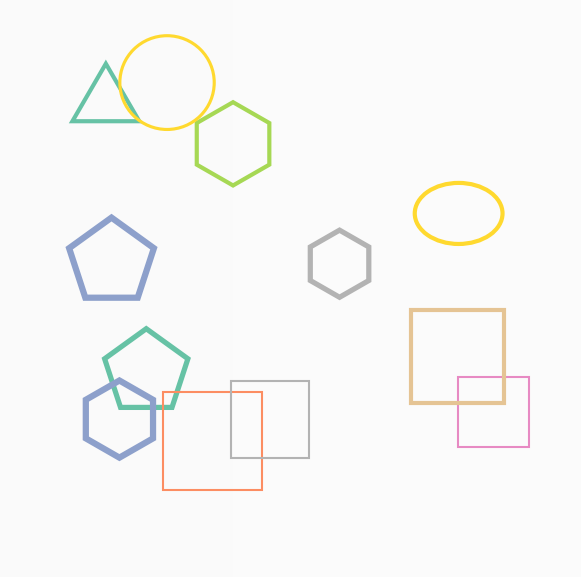[{"shape": "triangle", "thickness": 2, "radius": 0.33, "center": [0.182, 0.822]}, {"shape": "pentagon", "thickness": 2.5, "radius": 0.38, "center": [0.252, 0.355]}, {"shape": "square", "thickness": 1, "radius": 0.43, "center": [0.365, 0.236]}, {"shape": "pentagon", "thickness": 3, "radius": 0.38, "center": [0.192, 0.546]}, {"shape": "hexagon", "thickness": 3, "radius": 0.33, "center": [0.205, 0.273]}, {"shape": "square", "thickness": 1, "radius": 0.31, "center": [0.849, 0.286]}, {"shape": "hexagon", "thickness": 2, "radius": 0.36, "center": [0.401, 0.75]}, {"shape": "circle", "thickness": 1.5, "radius": 0.41, "center": [0.287, 0.856]}, {"shape": "oval", "thickness": 2, "radius": 0.38, "center": [0.789, 0.63]}, {"shape": "square", "thickness": 2, "radius": 0.4, "center": [0.787, 0.382]}, {"shape": "square", "thickness": 1, "radius": 0.34, "center": [0.464, 0.273]}, {"shape": "hexagon", "thickness": 2.5, "radius": 0.29, "center": [0.584, 0.542]}]